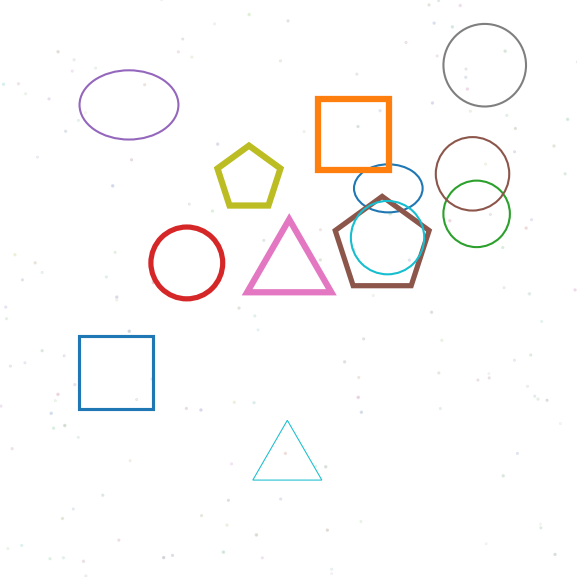[{"shape": "square", "thickness": 1.5, "radius": 0.32, "center": [0.201, 0.354]}, {"shape": "oval", "thickness": 1, "radius": 0.3, "center": [0.672, 0.673]}, {"shape": "square", "thickness": 3, "radius": 0.31, "center": [0.612, 0.766]}, {"shape": "circle", "thickness": 1, "radius": 0.29, "center": [0.825, 0.629]}, {"shape": "circle", "thickness": 2.5, "radius": 0.31, "center": [0.323, 0.544]}, {"shape": "oval", "thickness": 1, "radius": 0.43, "center": [0.223, 0.817]}, {"shape": "circle", "thickness": 1, "radius": 0.32, "center": [0.818, 0.698]}, {"shape": "pentagon", "thickness": 2.5, "radius": 0.43, "center": [0.662, 0.574]}, {"shape": "triangle", "thickness": 3, "radius": 0.42, "center": [0.501, 0.535]}, {"shape": "circle", "thickness": 1, "radius": 0.36, "center": [0.839, 0.886]}, {"shape": "pentagon", "thickness": 3, "radius": 0.29, "center": [0.431, 0.69]}, {"shape": "triangle", "thickness": 0.5, "radius": 0.35, "center": [0.498, 0.202]}, {"shape": "circle", "thickness": 1, "radius": 0.32, "center": [0.671, 0.588]}]